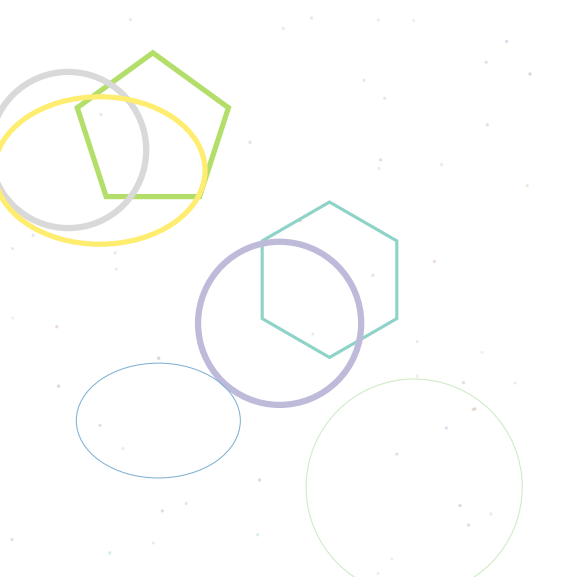[{"shape": "hexagon", "thickness": 1.5, "radius": 0.67, "center": [0.571, 0.515]}, {"shape": "circle", "thickness": 3, "radius": 0.71, "center": [0.484, 0.439]}, {"shape": "oval", "thickness": 0.5, "radius": 0.71, "center": [0.274, 0.271]}, {"shape": "pentagon", "thickness": 2.5, "radius": 0.69, "center": [0.265, 0.77]}, {"shape": "circle", "thickness": 3, "radius": 0.68, "center": [0.118, 0.739]}, {"shape": "circle", "thickness": 0.5, "radius": 0.94, "center": [0.717, 0.156]}, {"shape": "oval", "thickness": 2.5, "radius": 0.91, "center": [0.173, 0.704]}]